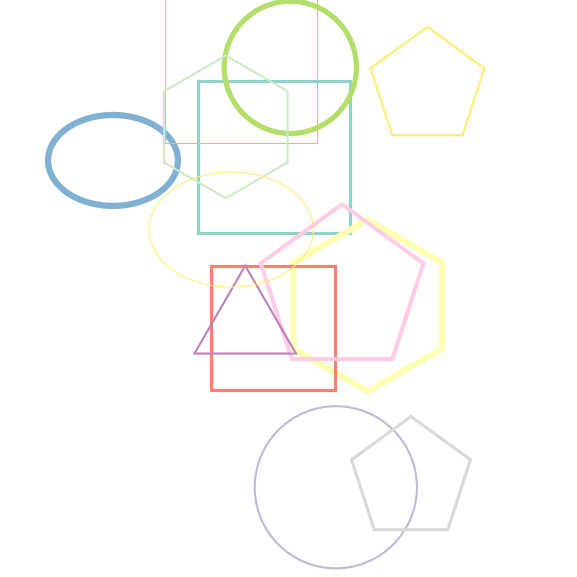[{"shape": "square", "thickness": 1.5, "radius": 0.66, "center": [0.475, 0.727]}, {"shape": "hexagon", "thickness": 3, "radius": 0.74, "center": [0.637, 0.47]}, {"shape": "circle", "thickness": 1, "radius": 0.7, "center": [0.582, 0.155]}, {"shape": "square", "thickness": 1.5, "radius": 0.54, "center": [0.473, 0.431]}, {"shape": "oval", "thickness": 3, "radius": 0.56, "center": [0.196, 0.721]}, {"shape": "square", "thickness": 0.5, "radius": 0.65, "center": [0.418, 0.883]}, {"shape": "circle", "thickness": 2.5, "radius": 0.57, "center": [0.503, 0.882]}, {"shape": "pentagon", "thickness": 2, "radius": 0.74, "center": [0.592, 0.497]}, {"shape": "pentagon", "thickness": 1.5, "radius": 0.54, "center": [0.712, 0.17]}, {"shape": "triangle", "thickness": 1, "radius": 0.51, "center": [0.425, 0.438]}, {"shape": "hexagon", "thickness": 1, "radius": 0.62, "center": [0.391, 0.779]}, {"shape": "pentagon", "thickness": 1, "radius": 0.52, "center": [0.74, 0.849]}, {"shape": "oval", "thickness": 0.5, "radius": 0.71, "center": [0.4, 0.602]}]